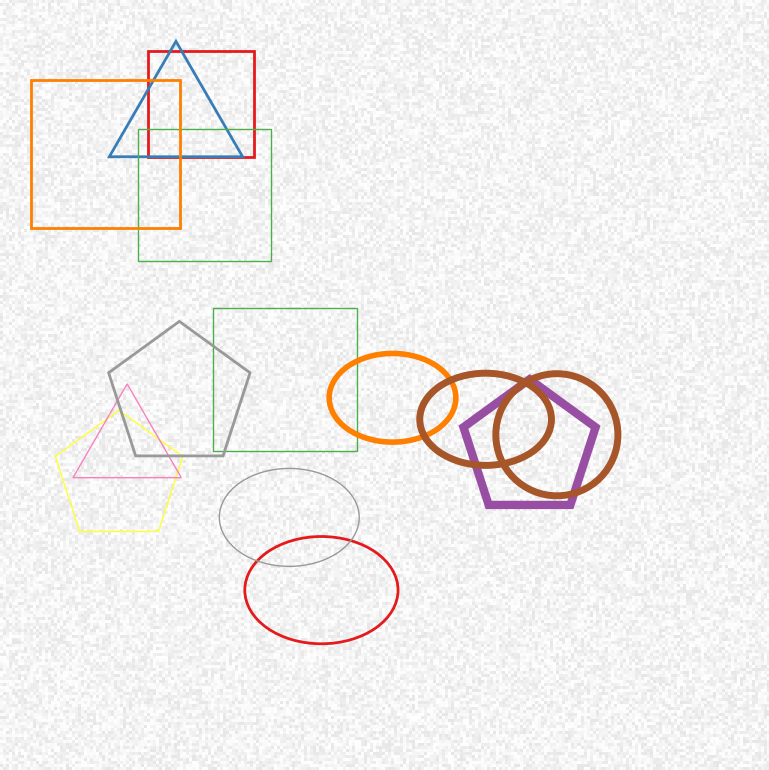[{"shape": "square", "thickness": 1, "radius": 0.34, "center": [0.261, 0.865]}, {"shape": "oval", "thickness": 1, "radius": 0.5, "center": [0.417, 0.234]}, {"shape": "triangle", "thickness": 1, "radius": 0.5, "center": [0.229, 0.846]}, {"shape": "square", "thickness": 0.5, "radius": 0.43, "center": [0.266, 0.747]}, {"shape": "square", "thickness": 0.5, "radius": 0.47, "center": [0.37, 0.507]}, {"shape": "pentagon", "thickness": 3, "radius": 0.45, "center": [0.688, 0.417]}, {"shape": "oval", "thickness": 2, "radius": 0.41, "center": [0.51, 0.483]}, {"shape": "square", "thickness": 1, "radius": 0.48, "center": [0.137, 0.8]}, {"shape": "pentagon", "thickness": 0.5, "radius": 0.44, "center": [0.155, 0.38]}, {"shape": "oval", "thickness": 2.5, "radius": 0.43, "center": [0.631, 0.455]}, {"shape": "circle", "thickness": 2.5, "radius": 0.4, "center": [0.723, 0.435]}, {"shape": "triangle", "thickness": 0.5, "radius": 0.41, "center": [0.165, 0.42]}, {"shape": "pentagon", "thickness": 1, "radius": 0.48, "center": [0.233, 0.486]}, {"shape": "oval", "thickness": 0.5, "radius": 0.45, "center": [0.376, 0.328]}]